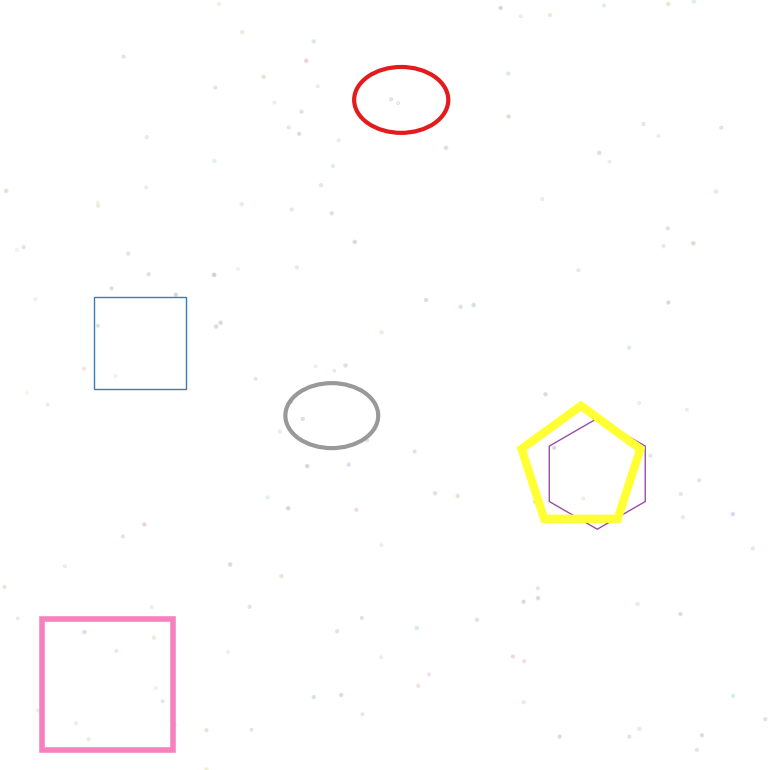[{"shape": "oval", "thickness": 1.5, "radius": 0.31, "center": [0.521, 0.87]}, {"shape": "square", "thickness": 0.5, "radius": 0.3, "center": [0.182, 0.554]}, {"shape": "hexagon", "thickness": 0.5, "radius": 0.36, "center": [0.776, 0.385]}, {"shape": "pentagon", "thickness": 3, "radius": 0.41, "center": [0.754, 0.392]}, {"shape": "square", "thickness": 2, "radius": 0.43, "center": [0.139, 0.111]}, {"shape": "oval", "thickness": 1.5, "radius": 0.3, "center": [0.431, 0.46]}]